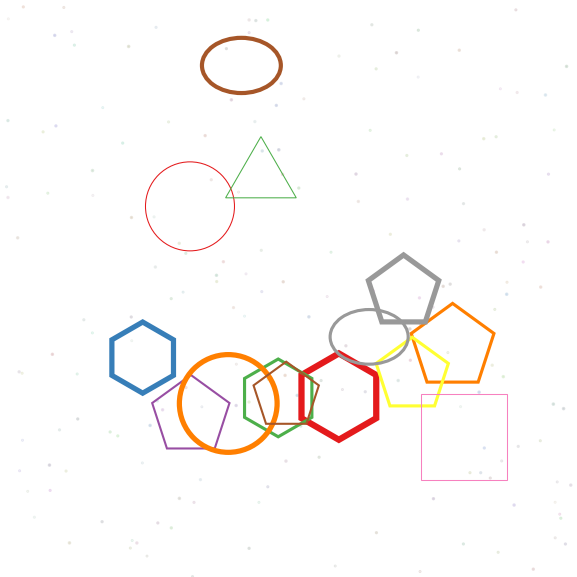[{"shape": "circle", "thickness": 0.5, "radius": 0.39, "center": [0.329, 0.642]}, {"shape": "hexagon", "thickness": 3, "radius": 0.37, "center": [0.587, 0.312]}, {"shape": "hexagon", "thickness": 2.5, "radius": 0.31, "center": [0.247, 0.38]}, {"shape": "hexagon", "thickness": 1.5, "radius": 0.34, "center": [0.482, 0.31]}, {"shape": "triangle", "thickness": 0.5, "radius": 0.35, "center": [0.452, 0.692]}, {"shape": "pentagon", "thickness": 1, "radius": 0.35, "center": [0.33, 0.279]}, {"shape": "circle", "thickness": 2.5, "radius": 0.42, "center": [0.395, 0.3]}, {"shape": "pentagon", "thickness": 1.5, "radius": 0.38, "center": [0.784, 0.398]}, {"shape": "pentagon", "thickness": 1.5, "radius": 0.33, "center": [0.714, 0.349]}, {"shape": "oval", "thickness": 2, "radius": 0.34, "center": [0.418, 0.886]}, {"shape": "pentagon", "thickness": 1, "radius": 0.3, "center": [0.496, 0.313]}, {"shape": "square", "thickness": 0.5, "radius": 0.37, "center": [0.804, 0.242]}, {"shape": "pentagon", "thickness": 2.5, "radius": 0.32, "center": [0.699, 0.494]}, {"shape": "oval", "thickness": 1.5, "radius": 0.34, "center": [0.639, 0.416]}]